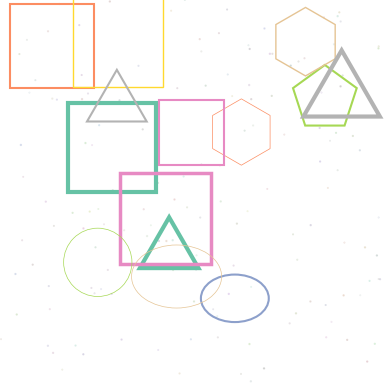[{"shape": "triangle", "thickness": 3, "radius": 0.44, "center": [0.439, 0.348]}, {"shape": "square", "thickness": 3, "radius": 0.57, "center": [0.291, 0.617]}, {"shape": "hexagon", "thickness": 0.5, "radius": 0.43, "center": [0.627, 0.657]}, {"shape": "square", "thickness": 1.5, "radius": 0.54, "center": [0.134, 0.881]}, {"shape": "oval", "thickness": 1.5, "radius": 0.44, "center": [0.61, 0.225]}, {"shape": "square", "thickness": 2.5, "radius": 0.59, "center": [0.43, 0.433]}, {"shape": "square", "thickness": 1.5, "radius": 0.42, "center": [0.497, 0.655]}, {"shape": "pentagon", "thickness": 1.5, "radius": 0.44, "center": [0.844, 0.744]}, {"shape": "circle", "thickness": 0.5, "radius": 0.44, "center": [0.254, 0.319]}, {"shape": "square", "thickness": 1, "radius": 0.59, "center": [0.306, 0.891]}, {"shape": "hexagon", "thickness": 1, "radius": 0.44, "center": [0.794, 0.892]}, {"shape": "oval", "thickness": 0.5, "radius": 0.58, "center": [0.459, 0.282]}, {"shape": "triangle", "thickness": 3, "radius": 0.57, "center": [0.887, 0.755]}, {"shape": "triangle", "thickness": 1.5, "radius": 0.45, "center": [0.304, 0.729]}]